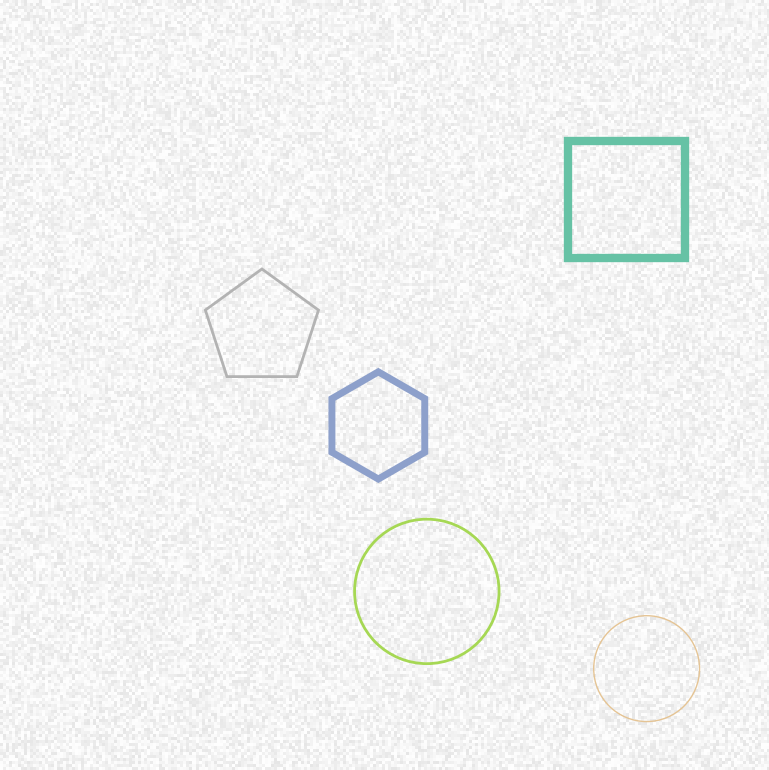[{"shape": "square", "thickness": 3, "radius": 0.38, "center": [0.814, 0.741]}, {"shape": "hexagon", "thickness": 2.5, "radius": 0.35, "center": [0.491, 0.447]}, {"shape": "circle", "thickness": 1, "radius": 0.47, "center": [0.554, 0.232]}, {"shape": "circle", "thickness": 0.5, "radius": 0.34, "center": [0.84, 0.132]}, {"shape": "pentagon", "thickness": 1, "radius": 0.39, "center": [0.34, 0.573]}]